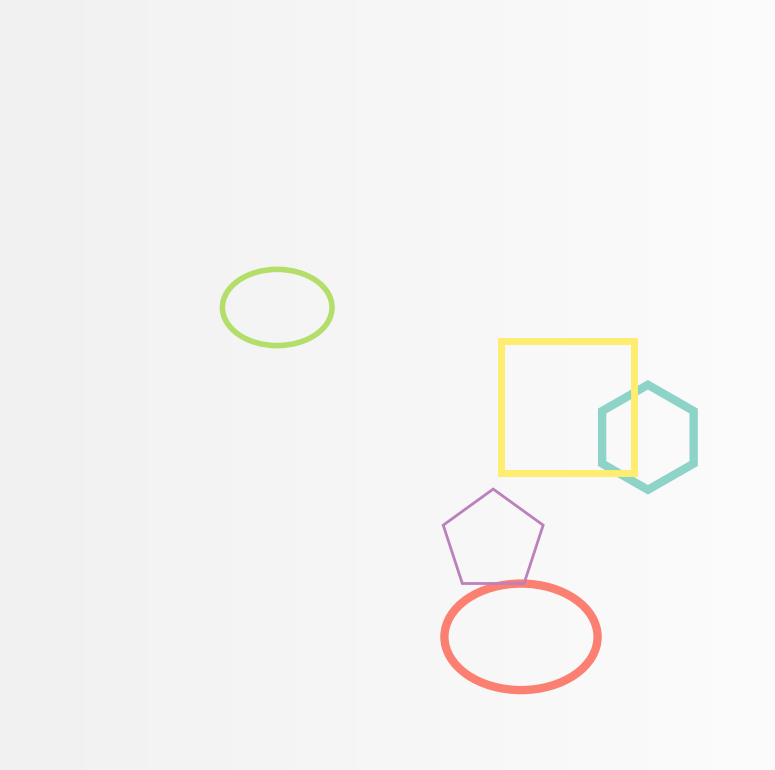[{"shape": "hexagon", "thickness": 3, "radius": 0.34, "center": [0.836, 0.432]}, {"shape": "oval", "thickness": 3, "radius": 0.49, "center": [0.672, 0.173]}, {"shape": "oval", "thickness": 2, "radius": 0.35, "center": [0.358, 0.601]}, {"shape": "pentagon", "thickness": 1, "radius": 0.34, "center": [0.636, 0.297]}, {"shape": "square", "thickness": 2.5, "radius": 0.43, "center": [0.732, 0.471]}]